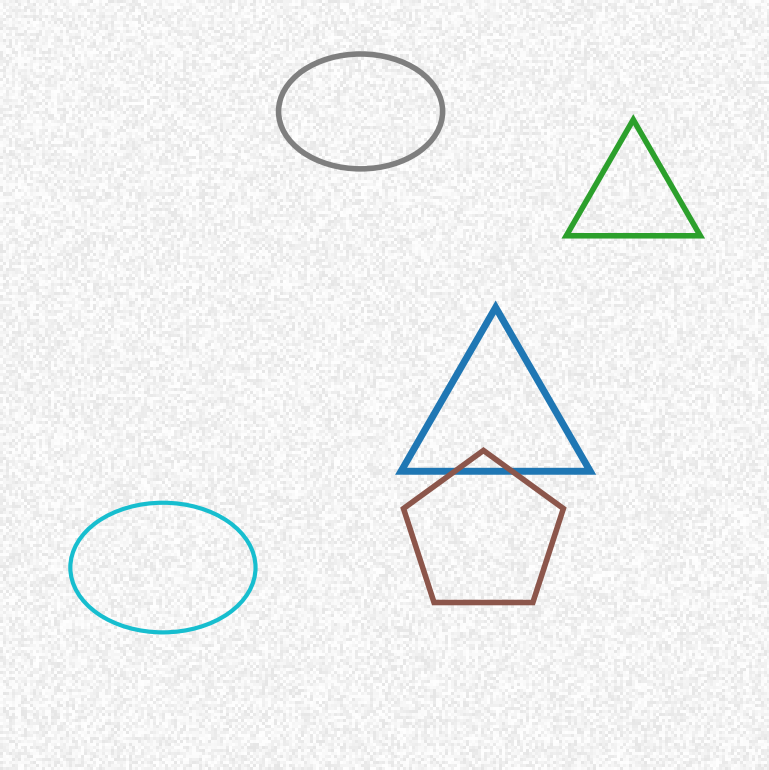[{"shape": "triangle", "thickness": 2.5, "radius": 0.71, "center": [0.644, 0.459]}, {"shape": "triangle", "thickness": 2, "radius": 0.5, "center": [0.822, 0.744]}, {"shape": "pentagon", "thickness": 2, "radius": 0.55, "center": [0.628, 0.306]}, {"shape": "oval", "thickness": 2, "radius": 0.53, "center": [0.468, 0.855]}, {"shape": "oval", "thickness": 1.5, "radius": 0.6, "center": [0.212, 0.263]}]